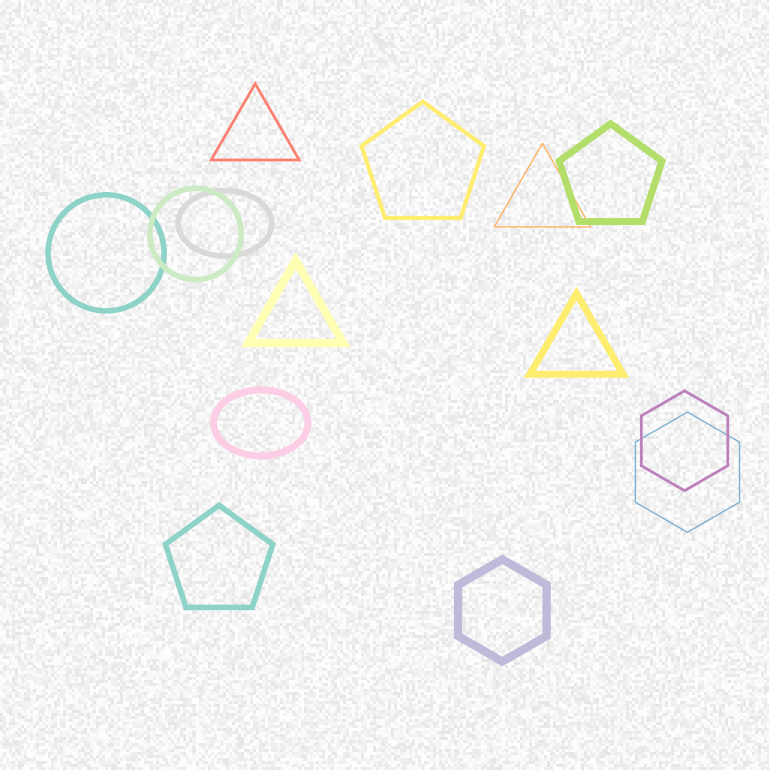[{"shape": "circle", "thickness": 2, "radius": 0.38, "center": [0.138, 0.672]}, {"shape": "pentagon", "thickness": 2, "radius": 0.37, "center": [0.285, 0.27]}, {"shape": "triangle", "thickness": 3, "radius": 0.36, "center": [0.384, 0.59]}, {"shape": "hexagon", "thickness": 3, "radius": 0.33, "center": [0.652, 0.207]}, {"shape": "triangle", "thickness": 1, "radius": 0.33, "center": [0.331, 0.825]}, {"shape": "hexagon", "thickness": 0.5, "radius": 0.39, "center": [0.893, 0.387]}, {"shape": "triangle", "thickness": 0.5, "radius": 0.36, "center": [0.704, 0.741]}, {"shape": "pentagon", "thickness": 2.5, "radius": 0.35, "center": [0.793, 0.769]}, {"shape": "oval", "thickness": 2.5, "radius": 0.31, "center": [0.339, 0.451]}, {"shape": "oval", "thickness": 2, "radius": 0.3, "center": [0.292, 0.71]}, {"shape": "hexagon", "thickness": 1, "radius": 0.32, "center": [0.889, 0.428]}, {"shape": "circle", "thickness": 2, "radius": 0.3, "center": [0.254, 0.696]}, {"shape": "pentagon", "thickness": 1.5, "radius": 0.42, "center": [0.549, 0.785]}, {"shape": "triangle", "thickness": 2.5, "radius": 0.35, "center": [0.749, 0.549]}]